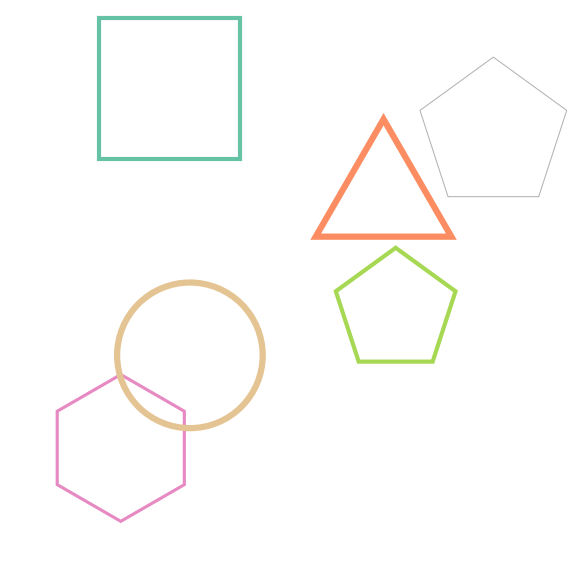[{"shape": "square", "thickness": 2, "radius": 0.61, "center": [0.294, 0.846]}, {"shape": "triangle", "thickness": 3, "radius": 0.68, "center": [0.664, 0.657]}, {"shape": "hexagon", "thickness": 1.5, "radius": 0.64, "center": [0.209, 0.223]}, {"shape": "pentagon", "thickness": 2, "radius": 0.54, "center": [0.685, 0.461]}, {"shape": "circle", "thickness": 3, "radius": 0.63, "center": [0.329, 0.384]}, {"shape": "pentagon", "thickness": 0.5, "radius": 0.67, "center": [0.854, 0.767]}]